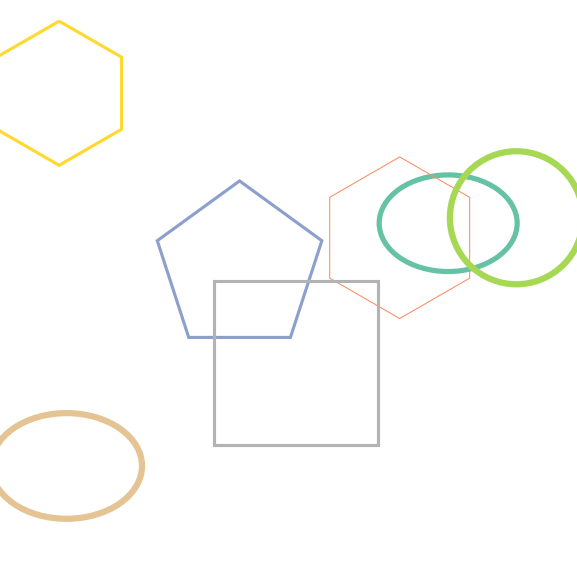[{"shape": "oval", "thickness": 2.5, "radius": 0.6, "center": [0.776, 0.613]}, {"shape": "hexagon", "thickness": 0.5, "radius": 0.7, "center": [0.692, 0.587]}, {"shape": "pentagon", "thickness": 1.5, "radius": 0.75, "center": [0.415, 0.536]}, {"shape": "circle", "thickness": 3, "radius": 0.58, "center": [0.894, 0.622]}, {"shape": "hexagon", "thickness": 1.5, "radius": 0.62, "center": [0.102, 0.838]}, {"shape": "oval", "thickness": 3, "radius": 0.65, "center": [0.115, 0.192]}, {"shape": "square", "thickness": 1.5, "radius": 0.71, "center": [0.513, 0.37]}]